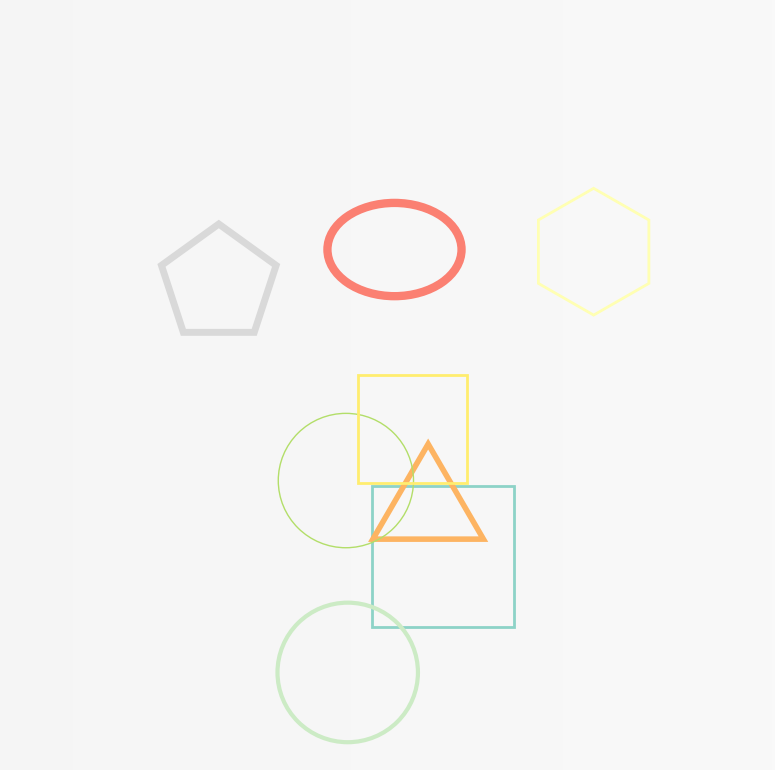[{"shape": "square", "thickness": 1, "radius": 0.46, "center": [0.571, 0.277]}, {"shape": "hexagon", "thickness": 1, "radius": 0.41, "center": [0.766, 0.673]}, {"shape": "oval", "thickness": 3, "radius": 0.43, "center": [0.509, 0.676]}, {"shape": "triangle", "thickness": 2, "radius": 0.41, "center": [0.552, 0.341]}, {"shape": "circle", "thickness": 0.5, "radius": 0.44, "center": [0.446, 0.376]}, {"shape": "pentagon", "thickness": 2.5, "radius": 0.39, "center": [0.282, 0.631]}, {"shape": "circle", "thickness": 1.5, "radius": 0.45, "center": [0.449, 0.127]}, {"shape": "square", "thickness": 1, "radius": 0.35, "center": [0.532, 0.443]}]